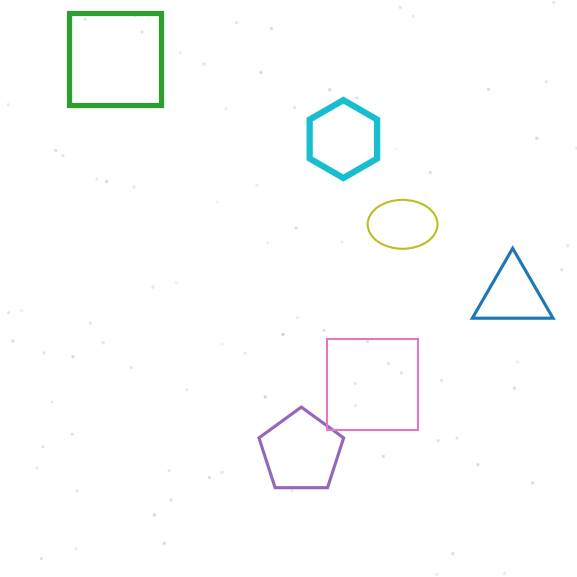[{"shape": "triangle", "thickness": 1.5, "radius": 0.4, "center": [0.888, 0.488]}, {"shape": "square", "thickness": 2.5, "radius": 0.4, "center": [0.2, 0.898]}, {"shape": "pentagon", "thickness": 1.5, "radius": 0.39, "center": [0.522, 0.217]}, {"shape": "square", "thickness": 1, "radius": 0.39, "center": [0.644, 0.333]}, {"shape": "oval", "thickness": 1, "radius": 0.3, "center": [0.697, 0.611]}, {"shape": "hexagon", "thickness": 3, "radius": 0.34, "center": [0.595, 0.758]}]